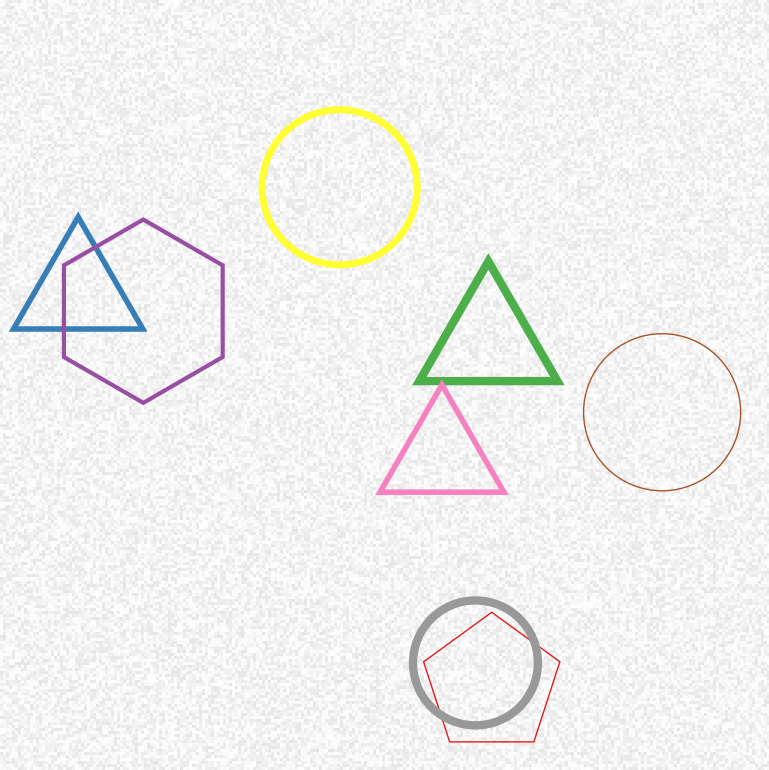[{"shape": "pentagon", "thickness": 0.5, "radius": 0.47, "center": [0.639, 0.112]}, {"shape": "triangle", "thickness": 2, "radius": 0.48, "center": [0.101, 0.621]}, {"shape": "triangle", "thickness": 3, "radius": 0.52, "center": [0.634, 0.557]}, {"shape": "hexagon", "thickness": 1.5, "radius": 0.6, "center": [0.186, 0.596]}, {"shape": "circle", "thickness": 2.5, "radius": 0.5, "center": [0.441, 0.757]}, {"shape": "circle", "thickness": 0.5, "radius": 0.51, "center": [0.86, 0.465]}, {"shape": "triangle", "thickness": 2, "radius": 0.46, "center": [0.574, 0.407]}, {"shape": "circle", "thickness": 3, "radius": 0.41, "center": [0.617, 0.139]}]